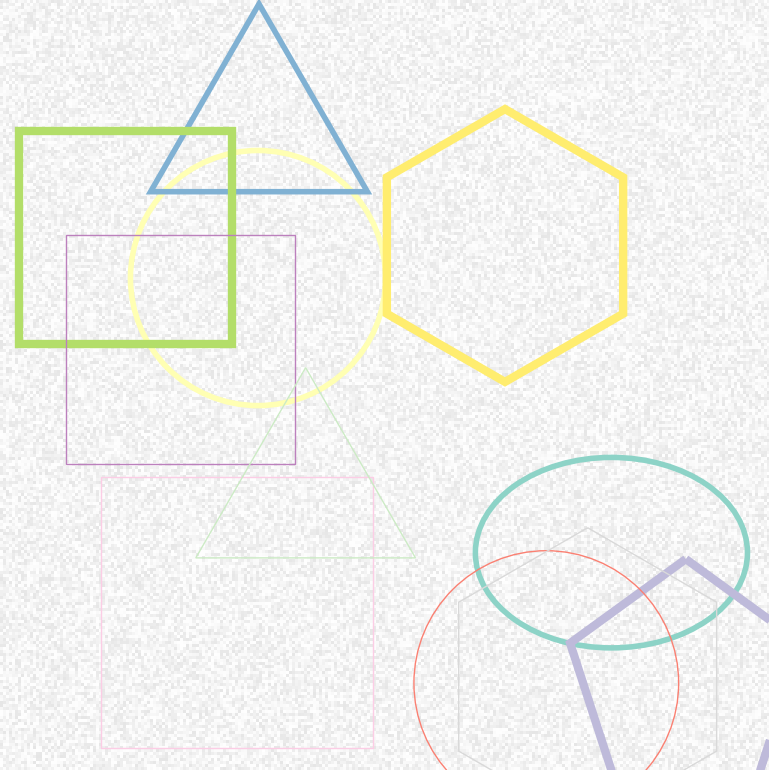[{"shape": "oval", "thickness": 2, "radius": 0.88, "center": [0.794, 0.282]}, {"shape": "circle", "thickness": 2, "radius": 0.83, "center": [0.335, 0.639]}, {"shape": "pentagon", "thickness": 3, "radius": 0.79, "center": [0.891, 0.116]}, {"shape": "circle", "thickness": 0.5, "radius": 0.86, "center": [0.709, 0.113]}, {"shape": "triangle", "thickness": 2, "radius": 0.81, "center": [0.336, 0.832]}, {"shape": "square", "thickness": 3, "radius": 0.69, "center": [0.163, 0.692]}, {"shape": "square", "thickness": 0.5, "radius": 0.88, "center": [0.308, 0.204]}, {"shape": "hexagon", "thickness": 0.5, "radius": 0.97, "center": [0.763, 0.121]}, {"shape": "square", "thickness": 0.5, "radius": 0.74, "center": [0.234, 0.546]}, {"shape": "triangle", "thickness": 0.5, "radius": 0.82, "center": [0.397, 0.358]}, {"shape": "hexagon", "thickness": 3, "radius": 0.89, "center": [0.656, 0.681]}]